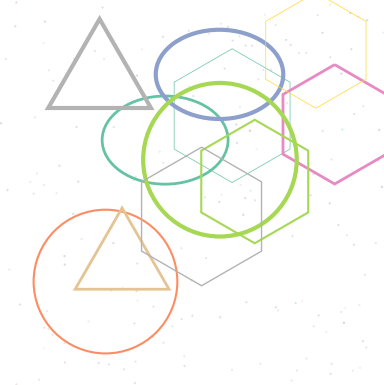[{"shape": "hexagon", "thickness": 0.5, "radius": 0.87, "center": [0.603, 0.7]}, {"shape": "oval", "thickness": 2, "radius": 0.82, "center": [0.429, 0.636]}, {"shape": "circle", "thickness": 1.5, "radius": 0.93, "center": [0.274, 0.269]}, {"shape": "oval", "thickness": 3, "radius": 0.83, "center": [0.57, 0.807]}, {"shape": "hexagon", "thickness": 2, "radius": 0.78, "center": [0.869, 0.677]}, {"shape": "hexagon", "thickness": 1.5, "radius": 0.8, "center": [0.662, 0.528]}, {"shape": "circle", "thickness": 3, "radius": 1.0, "center": [0.571, 0.585]}, {"shape": "hexagon", "thickness": 0.5, "radius": 0.75, "center": [0.82, 0.869]}, {"shape": "triangle", "thickness": 2, "radius": 0.7, "center": [0.317, 0.319]}, {"shape": "triangle", "thickness": 3, "radius": 0.77, "center": [0.259, 0.797]}, {"shape": "hexagon", "thickness": 1, "radius": 0.9, "center": [0.524, 0.438]}]